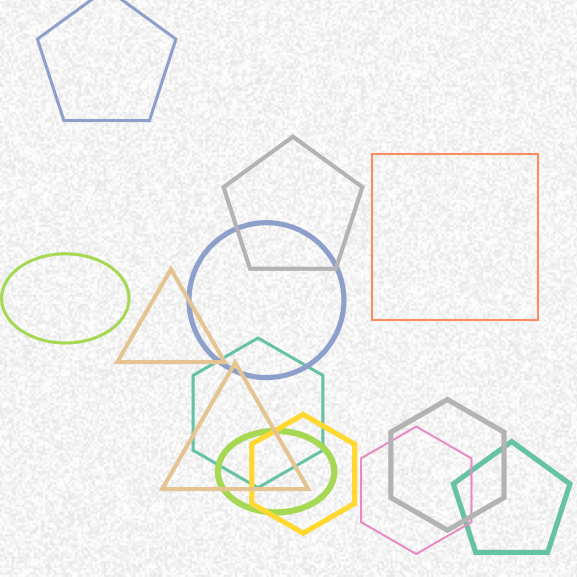[{"shape": "hexagon", "thickness": 1.5, "radius": 0.65, "center": [0.447, 0.284]}, {"shape": "pentagon", "thickness": 2.5, "radius": 0.53, "center": [0.886, 0.128]}, {"shape": "square", "thickness": 1, "radius": 0.72, "center": [0.788, 0.589]}, {"shape": "circle", "thickness": 2.5, "radius": 0.67, "center": [0.461, 0.479]}, {"shape": "pentagon", "thickness": 1.5, "radius": 0.63, "center": [0.185, 0.893]}, {"shape": "hexagon", "thickness": 1, "radius": 0.55, "center": [0.721, 0.15]}, {"shape": "oval", "thickness": 1.5, "radius": 0.55, "center": [0.113, 0.482]}, {"shape": "oval", "thickness": 3, "radius": 0.5, "center": [0.478, 0.182]}, {"shape": "hexagon", "thickness": 2.5, "radius": 0.51, "center": [0.525, 0.179]}, {"shape": "triangle", "thickness": 2, "radius": 0.54, "center": [0.296, 0.426]}, {"shape": "triangle", "thickness": 2, "radius": 0.73, "center": [0.407, 0.225]}, {"shape": "pentagon", "thickness": 2, "radius": 0.63, "center": [0.507, 0.636]}, {"shape": "hexagon", "thickness": 2.5, "radius": 0.57, "center": [0.775, 0.194]}]